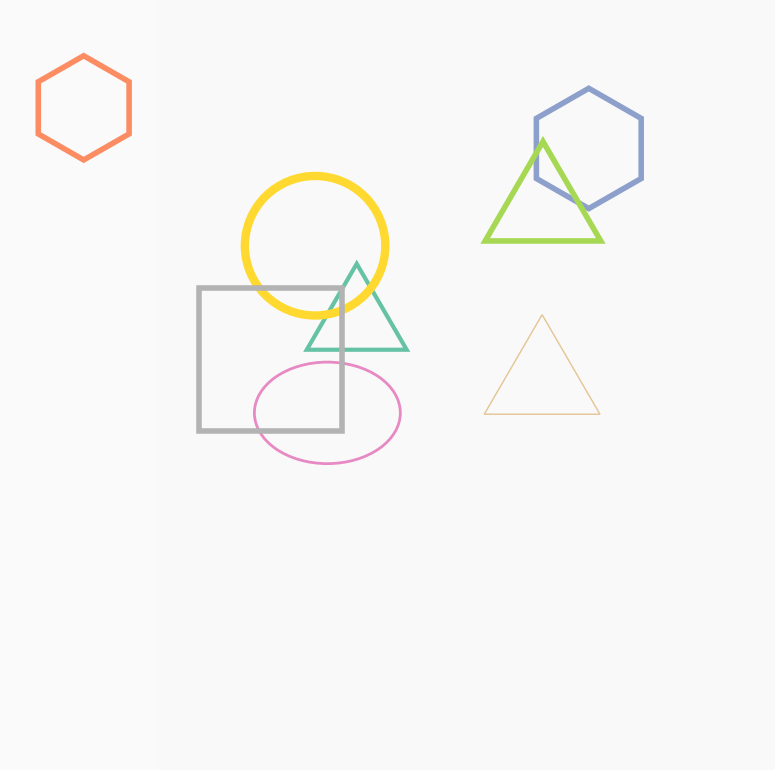[{"shape": "triangle", "thickness": 1.5, "radius": 0.37, "center": [0.46, 0.583]}, {"shape": "hexagon", "thickness": 2, "radius": 0.34, "center": [0.108, 0.86]}, {"shape": "hexagon", "thickness": 2, "radius": 0.39, "center": [0.76, 0.807]}, {"shape": "oval", "thickness": 1, "radius": 0.47, "center": [0.422, 0.464]}, {"shape": "triangle", "thickness": 2, "radius": 0.43, "center": [0.701, 0.73]}, {"shape": "circle", "thickness": 3, "radius": 0.45, "center": [0.407, 0.681]}, {"shape": "triangle", "thickness": 0.5, "radius": 0.43, "center": [0.699, 0.505]}, {"shape": "square", "thickness": 2, "radius": 0.46, "center": [0.349, 0.533]}]